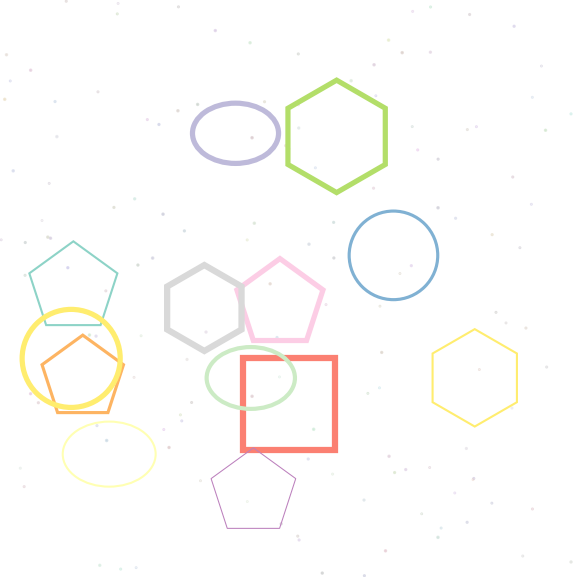[{"shape": "pentagon", "thickness": 1, "radius": 0.4, "center": [0.127, 0.501]}, {"shape": "oval", "thickness": 1, "radius": 0.4, "center": [0.189, 0.213]}, {"shape": "oval", "thickness": 2.5, "radius": 0.37, "center": [0.408, 0.768]}, {"shape": "square", "thickness": 3, "radius": 0.4, "center": [0.5, 0.299]}, {"shape": "circle", "thickness": 1.5, "radius": 0.38, "center": [0.681, 0.557]}, {"shape": "pentagon", "thickness": 1.5, "radius": 0.37, "center": [0.143, 0.345]}, {"shape": "hexagon", "thickness": 2.5, "radius": 0.49, "center": [0.583, 0.763]}, {"shape": "pentagon", "thickness": 2.5, "radius": 0.39, "center": [0.485, 0.473]}, {"shape": "hexagon", "thickness": 3, "radius": 0.37, "center": [0.354, 0.466]}, {"shape": "pentagon", "thickness": 0.5, "radius": 0.39, "center": [0.439, 0.147]}, {"shape": "oval", "thickness": 2, "radius": 0.38, "center": [0.434, 0.345]}, {"shape": "circle", "thickness": 2.5, "radius": 0.42, "center": [0.123, 0.379]}, {"shape": "hexagon", "thickness": 1, "radius": 0.42, "center": [0.822, 0.345]}]